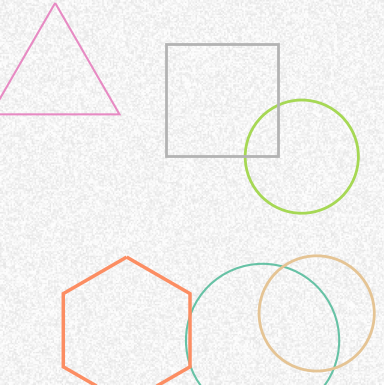[{"shape": "circle", "thickness": 1.5, "radius": 0.99, "center": [0.682, 0.116]}, {"shape": "hexagon", "thickness": 2.5, "radius": 0.95, "center": [0.329, 0.142]}, {"shape": "triangle", "thickness": 1.5, "radius": 0.96, "center": [0.143, 0.799]}, {"shape": "circle", "thickness": 2, "radius": 0.74, "center": [0.784, 0.593]}, {"shape": "circle", "thickness": 2, "radius": 0.75, "center": [0.823, 0.186]}, {"shape": "square", "thickness": 2, "radius": 0.73, "center": [0.577, 0.739]}]